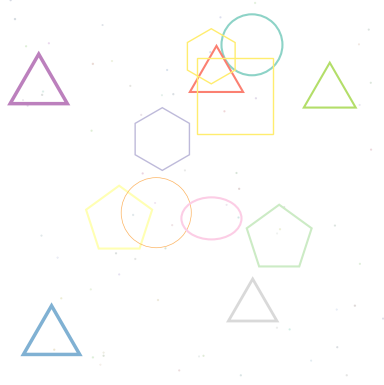[{"shape": "circle", "thickness": 1.5, "radius": 0.4, "center": [0.654, 0.884]}, {"shape": "pentagon", "thickness": 1.5, "radius": 0.45, "center": [0.309, 0.427]}, {"shape": "hexagon", "thickness": 1, "radius": 0.41, "center": [0.422, 0.639]}, {"shape": "triangle", "thickness": 1.5, "radius": 0.4, "center": [0.562, 0.801]}, {"shape": "triangle", "thickness": 2.5, "radius": 0.42, "center": [0.134, 0.122]}, {"shape": "circle", "thickness": 0.5, "radius": 0.46, "center": [0.406, 0.448]}, {"shape": "triangle", "thickness": 1.5, "radius": 0.39, "center": [0.857, 0.759]}, {"shape": "oval", "thickness": 1.5, "radius": 0.39, "center": [0.549, 0.433]}, {"shape": "triangle", "thickness": 2, "radius": 0.36, "center": [0.656, 0.203]}, {"shape": "triangle", "thickness": 2.5, "radius": 0.43, "center": [0.101, 0.774]}, {"shape": "pentagon", "thickness": 1.5, "radius": 0.44, "center": [0.725, 0.38]}, {"shape": "square", "thickness": 1, "radius": 0.49, "center": [0.611, 0.751]}, {"shape": "hexagon", "thickness": 1, "radius": 0.36, "center": [0.549, 0.854]}]